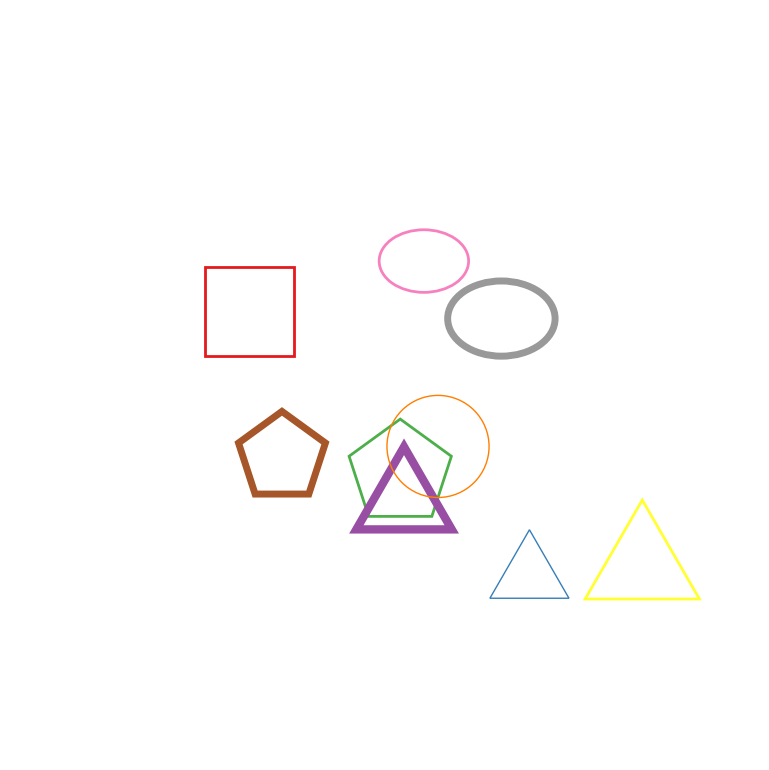[{"shape": "square", "thickness": 1, "radius": 0.29, "center": [0.324, 0.596]}, {"shape": "triangle", "thickness": 0.5, "radius": 0.3, "center": [0.688, 0.253]}, {"shape": "pentagon", "thickness": 1, "radius": 0.35, "center": [0.52, 0.386]}, {"shape": "triangle", "thickness": 3, "radius": 0.36, "center": [0.525, 0.348]}, {"shape": "circle", "thickness": 0.5, "radius": 0.33, "center": [0.569, 0.42]}, {"shape": "triangle", "thickness": 1, "radius": 0.43, "center": [0.834, 0.265]}, {"shape": "pentagon", "thickness": 2.5, "radius": 0.3, "center": [0.366, 0.406]}, {"shape": "oval", "thickness": 1, "radius": 0.29, "center": [0.55, 0.661]}, {"shape": "oval", "thickness": 2.5, "radius": 0.35, "center": [0.651, 0.586]}]